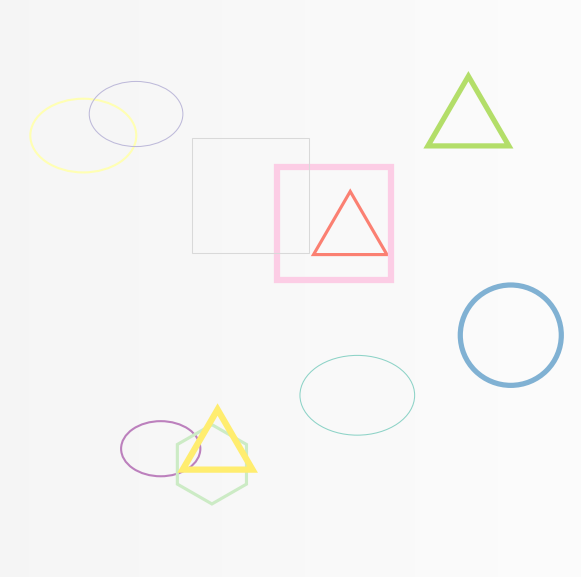[{"shape": "oval", "thickness": 0.5, "radius": 0.49, "center": [0.615, 0.315]}, {"shape": "oval", "thickness": 1, "radius": 0.46, "center": [0.143, 0.764]}, {"shape": "oval", "thickness": 0.5, "radius": 0.4, "center": [0.234, 0.802]}, {"shape": "triangle", "thickness": 1.5, "radius": 0.36, "center": [0.603, 0.595]}, {"shape": "circle", "thickness": 2.5, "radius": 0.43, "center": [0.879, 0.419]}, {"shape": "triangle", "thickness": 2.5, "radius": 0.4, "center": [0.806, 0.787]}, {"shape": "square", "thickness": 3, "radius": 0.49, "center": [0.575, 0.613]}, {"shape": "square", "thickness": 0.5, "radius": 0.5, "center": [0.431, 0.661]}, {"shape": "oval", "thickness": 1, "radius": 0.34, "center": [0.277, 0.222]}, {"shape": "hexagon", "thickness": 1.5, "radius": 0.34, "center": [0.365, 0.195]}, {"shape": "triangle", "thickness": 3, "radius": 0.35, "center": [0.374, 0.221]}]